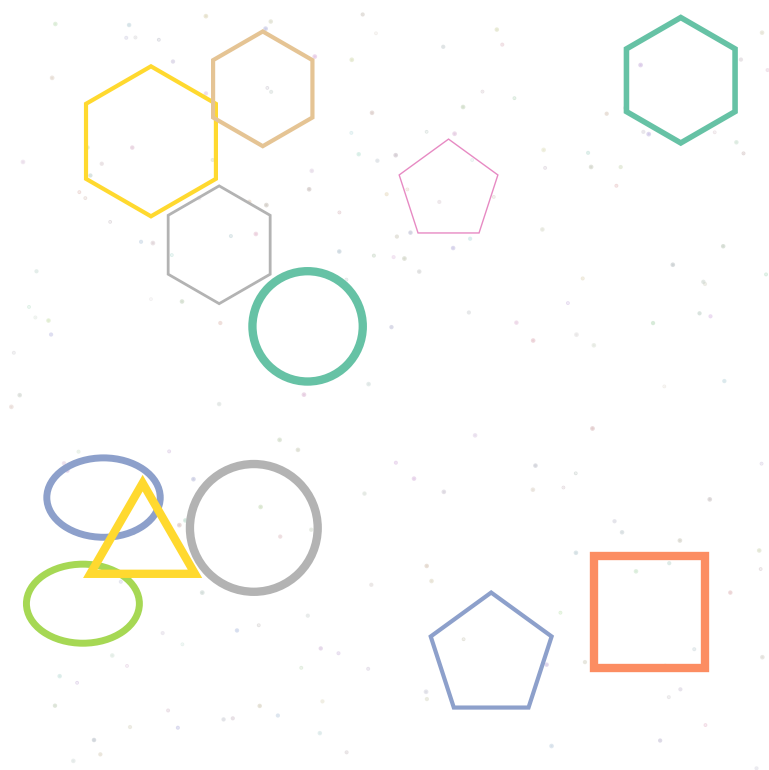[{"shape": "hexagon", "thickness": 2, "radius": 0.41, "center": [0.884, 0.896]}, {"shape": "circle", "thickness": 3, "radius": 0.36, "center": [0.4, 0.576]}, {"shape": "square", "thickness": 3, "radius": 0.36, "center": [0.844, 0.205]}, {"shape": "pentagon", "thickness": 1.5, "radius": 0.41, "center": [0.638, 0.148]}, {"shape": "oval", "thickness": 2.5, "radius": 0.37, "center": [0.134, 0.354]}, {"shape": "pentagon", "thickness": 0.5, "radius": 0.34, "center": [0.583, 0.752]}, {"shape": "oval", "thickness": 2.5, "radius": 0.37, "center": [0.108, 0.216]}, {"shape": "triangle", "thickness": 3, "radius": 0.39, "center": [0.185, 0.294]}, {"shape": "hexagon", "thickness": 1.5, "radius": 0.49, "center": [0.196, 0.816]}, {"shape": "hexagon", "thickness": 1.5, "radius": 0.37, "center": [0.341, 0.885]}, {"shape": "hexagon", "thickness": 1, "radius": 0.38, "center": [0.285, 0.682]}, {"shape": "circle", "thickness": 3, "radius": 0.41, "center": [0.33, 0.314]}]